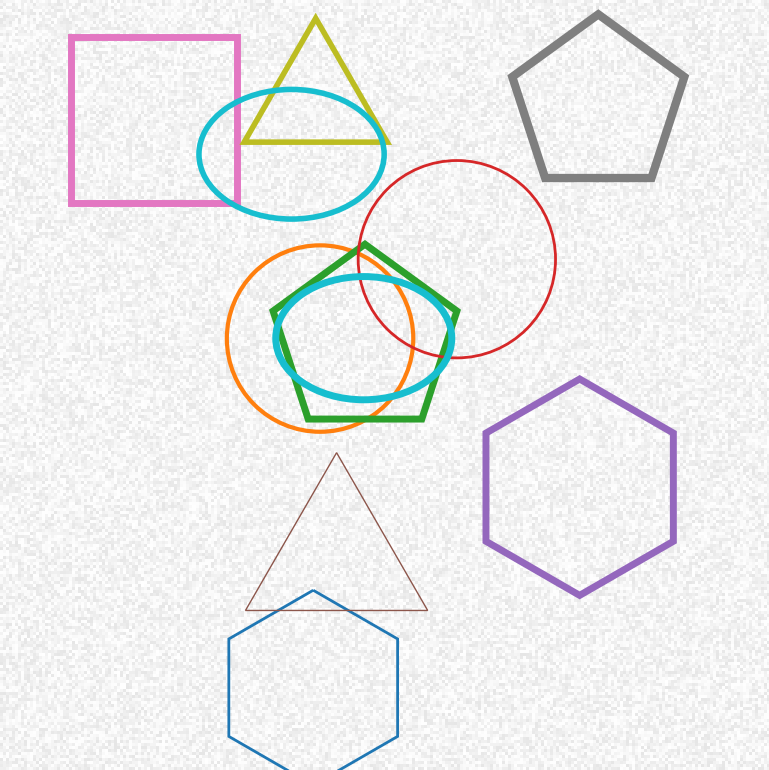[{"shape": "hexagon", "thickness": 1, "radius": 0.63, "center": [0.407, 0.107]}, {"shape": "circle", "thickness": 1.5, "radius": 0.61, "center": [0.416, 0.56]}, {"shape": "pentagon", "thickness": 2.5, "radius": 0.63, "center": [0.474, 0.557]}, {"shape": "circle", "thickness": 1, "radius": 0.64, "center": [0.593, 0.663]}, {"shape": "hexagon", "thickness": 2.5, "radius": 0.7, "center": [0.753, 0.367]}, {"shape": "triangle", "thickness": 0.5, "radius": 0.68, "center": [0.437, 0.275]}, {"shape": "square", "thickness": 2.5, "radius": 0.54, "center": [0.2, 0.844]}, {"shape": "pentagon", "thickness": 3, "radius": 0.59, "center": [0.777, 0.864]}, {"shape": "triangle", "thickness": 2, "radius": 0.54, "center": [0.41, 0.869]}, {"shape": "oval", "thickness": 2.5, "radius": 0.57, "center": [0.472, 0.561]}, {"shape": "oval", "thickness": 2, "radius": 0.6, "center": [0.379, 0.8]}]